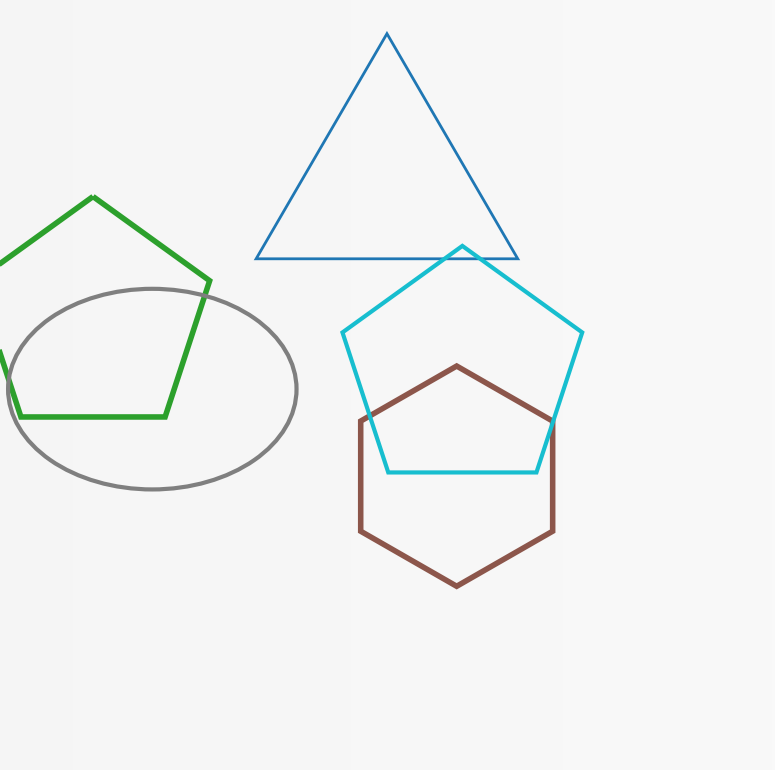[{"shape": "triangle", "thickness": 1, "radius": 0.97, "center": [0.499, 0.761]}, {"shape": "pentagon", "thickness": 2, "radius": 0.79, "center": [0.12, 0.587]}, {"shape": "hexagon", "thickness": 2, "radius": 0.72, "center": [0.589, 0.382]}, {"shape": "oval", "thickness": 1.5, "radius": 0.93, "center": [0.197, 0.495]}, {"shape": "pentagon", "thickness": 1.5, "radius": 0.81, "center": [0.597, 0.518]}]